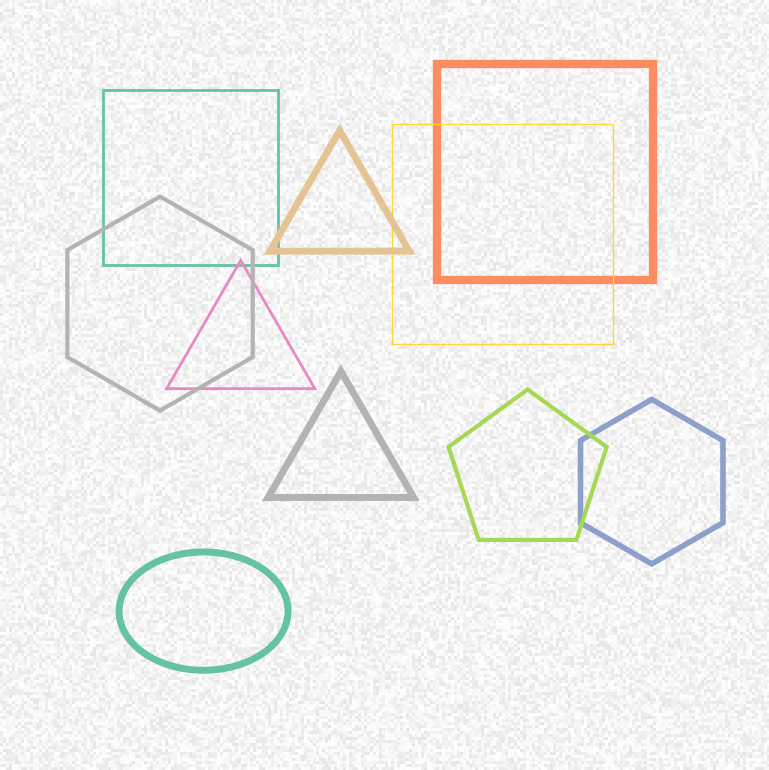[{"shape": "square", "thickness": 1, "radius": 0.57, "center": [0.247, 0.77]}, {"shape": "oval", "thickness": 2.5, "radius": 0.55, "center": [0.264, 0.206]}, {"shape": "square", "thickness": 3, "radius": 0.7, "center": [0.708, 0.776]}, {"shape": "hexagon", "thickness": 2, "radius": 0.53, "center": [0.846, 0.374]}, {"shape": "triangle", "thickness": 1, "radius": 0.56, "center": [0.313, 0.551]}, {"shape": "pentagon", "thickness": 1.5, "radius": 0.54, "center": [0.685, 0.386]}, {"shape": "square", "thickness": 0.5, "radius": 0.72, "center": [0.653, 0.696]}, {"shape": "triangle", "thickness": 2.5, "radius": 0.52, "center": [0.441, 0.726]}, {"shape": "hexagon", "thickness": 1.5, "radius": 0.69, "center": [0.208, 0.606]}, {"shape": "triangle", "thickness": 2.5, "radius": 0.55, "center": [0.443, 0.409]}]